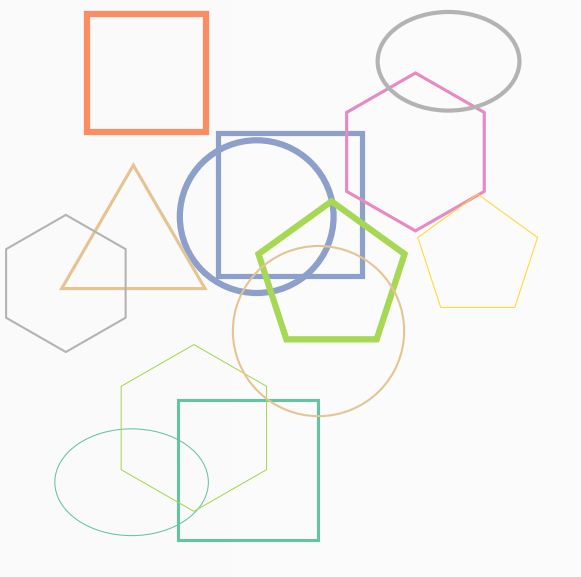[{"shape": "square", "thickness": 1.5, "radius": 0.61, "center": [0.427, 0.185]}, {"shape": "oval", "thickness": 0.5, "radius": 0.66, "center": [0.226, 0.164]}, {"shape": "square", "thickness": 3, "radius": 0.51, "center": [0.252, 0.873]}, {"shape": "square", "thickness": 2.5, "radius": 0.62, "center": [0.499, 0.645]}, {"shape": "circle", "thickness": 3, "radius": 0.66, "center": [0.442, 0.624]}, {"shape": "hexagon", "thickness": 1.5, "radius": 0.68, "center": [0.715, 0.736]}, {"shape": "hexagon", "thickness": 0.5, "radius": 0.72, "center": [0.334, 0.258]}, {"shape": "pentagon", "thickness": 3, "radius": 0.66, "center": [0.57, 0.518]}, {"shape": "pentagon", "thickness": 0.5, "radius": 0.54, "center": [0.822, 0.554]}, {"shape": "triangle", "thickness": 1.5, "radius": 0.71, "center": [0.229, 0.571]}, {"shape": "circle", "thickness": 1, "radius": 0.74, "center": [0.548, 0.426]}, {"shape": "hexagon", "thickness": 1, "radius": 0.59, "center": [0.113, 0.508]}, {"shape": "oval", "thickness": 2, "radius": 0.61, "center": [0.772, 0.893]}]